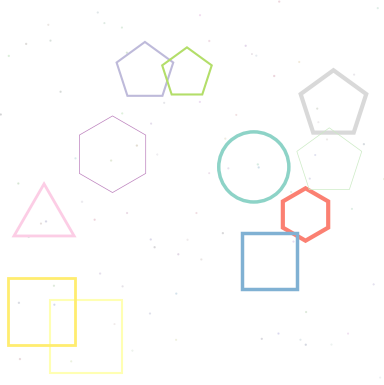[{"shape": "circle", "thickness": 2.5, "radius": 0.46, "center": [0.659, 0.566]}, {"shape": "square", "thickness": 1.5, "radius": 0.47, "center": [0.224, 0.126]}, {"shape": "pentagon", "thickness": 1.5, "radius": 0.39, "center": [0.376, 0.814]}, {"shape": "hexagon", "thickness": 3, "radius": 0.34, "center": [0.794, 0.443]}, {"shape": "square", "thickness": 2.5, "radius": 0.36, "center": [0.701, 0.322]}, {"shape": "pentagon", "thickness": 1.5, "radius": 0.34, "center": [0.486, 0.809]}, {"shape": "triangle", "thickness": 2, "radius": 0.45, "center": [0.114, 0.432]}, {"shape": "pentagon", "thickness": 3, "radius": 0.45, "center": [0.866, 0.728]}, {"shape": "hexagon", "thickness": 0.5, "radius": 0.5, "center": [0.292, 0.599]}, {"shape": "pentagon", "thickness": 0.5, "radius": 0.44, "center": [0.855, 0.579]}, {"shape": "square", "thickness": 2, "radius": 0.44, "center": [0.108, 0.191]}]